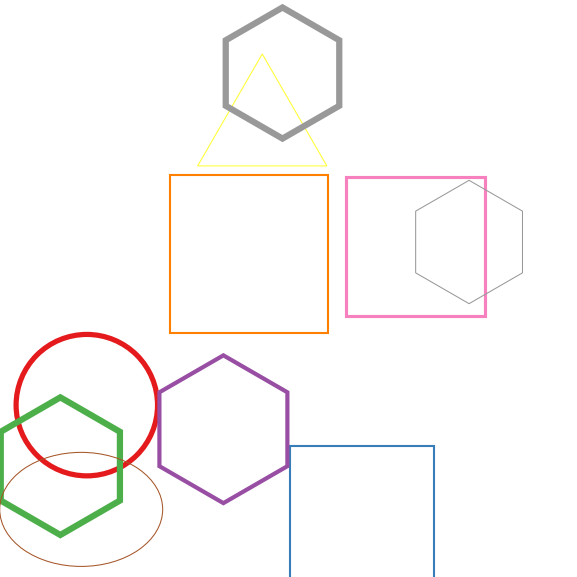[{"shape": "circle", "thickness": 2.5, "radius": 0.61, "center": [0.15, 0.298]}, {"shape": "square", "thickness": 1, "radius": 0.62, "center": [0.627, 0.102]}, {"shape": "hexagon", "thickness": 3, "radius": 0.6, "center": [0.104, 0.192]}, {"shape": "hexagon", "thickness": 2, "radius": 0.64, "center": [0.387, 0.256]}, {"shape": "square", "thickness": 1, "radius": 0.68, "center": [0.43, 0.559]}, {"shape": "triangle", "thickness": 0.5, "radius": 0.65, "center": [0.454, 0.776]}, {"shape": "oval", "thickness": 0.5, "radius": 0.71, "center": [0.141, 0.117]}, {"shape": "square", "thickness": 1.5, "radius": 0.6, "center": [0.719, 0.573]}, {"shape": "hexagon", "thickness": 0.5, "radius": 0.53, "center": [0.812, 0.58]}, {"shape": "hexagon", "thickness": 3, "radius": 0.57, "center": [0.489, 0.873]}]